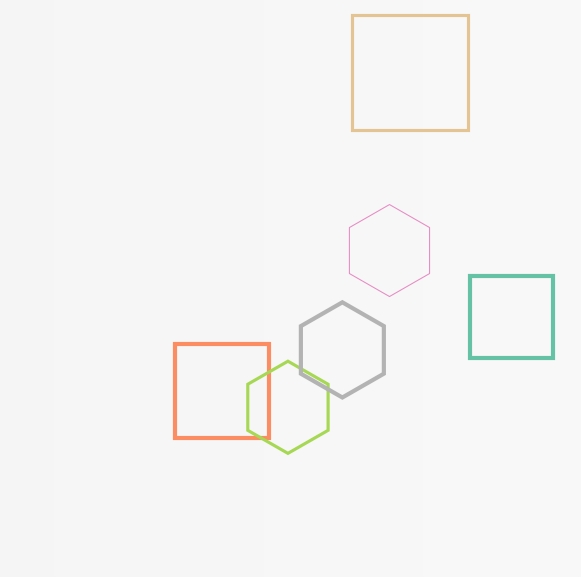[{"shape": "square", "thickness": 2, "radius": 0.35, "center": [0.88, 0.45]}, {"shape": "square", "thickness": 2, "radius": 0.41, "center": [0.382, 0.322]}, {"shape": "hexagon", "thickness": 0.5, "radius": 0.4, "center": [0.67, 0.565]}, {"shape": "hexagon", "thickness": 1.5, "radius": 0.4, "center": [0.495, 0.294]}, {"shape": "square", "thickness": 1.5, "radius": 0.5, "center": [0.705, 0.873]}, {"shape": "hexagon", "thickness": 2, "radius": 0.41, "center": [0.589, 0.393]}]